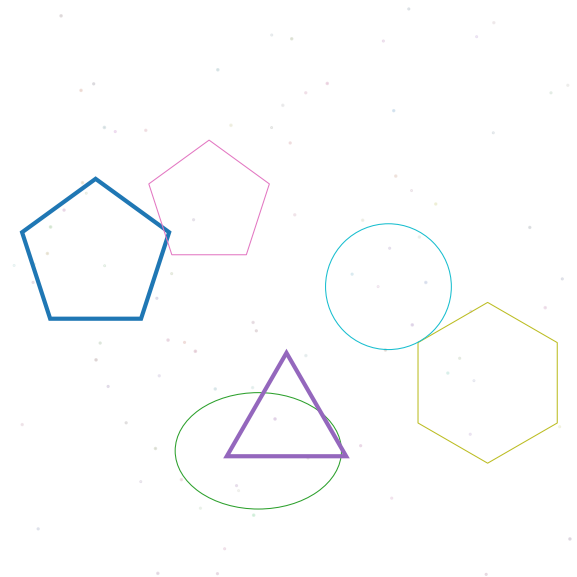[{"shape": "pentagon", "thickness": 2, "radius": 0.67, "center": [0.166, 0.556]}, {"shape": "oval", "thickness": 0.5, "radius": 0.72, "center": [0.447, 0.218]}, {"shape": "triangle", "thickness": 2, "radius": 0.6, "center": [0.496, 0.269]}, {"shape": "pentagon", "thickness": 0.5, "radius": 0.55, "center": [0.362, 0.647]}, {"shape": "hexagon", "thickness": 0.5, "radius": 0.7, "center": [0.844, 0.336]}, {"shape": "circle", "thickness": 0.5, "radius": 0.54, "center": [0.673, 0.503]}]